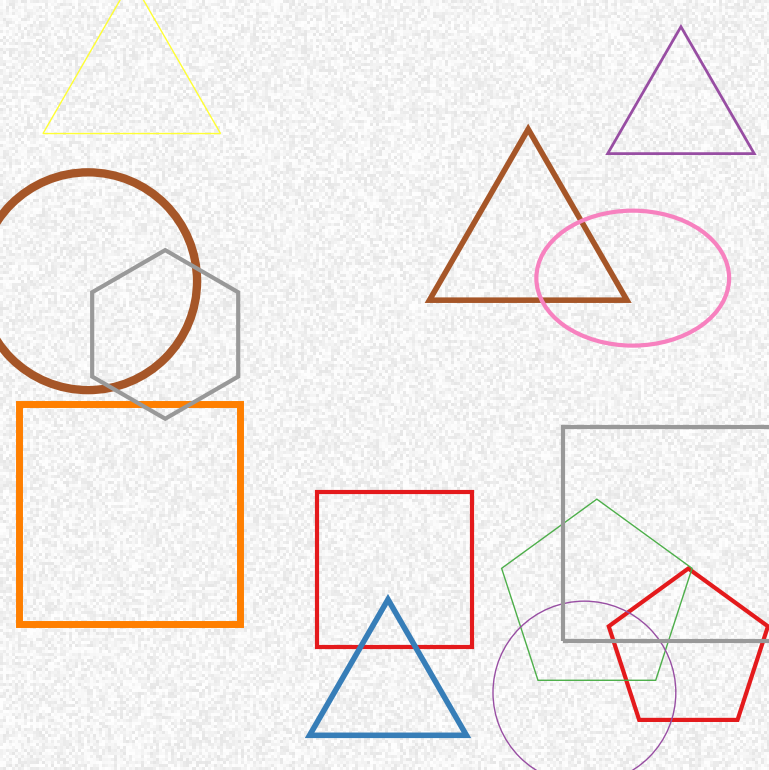[{"shape": "pentagon", "thickness": 1.5, "radius": 0.54, "center": [0.894, 0.153]}, {"shape": "square", "thickness": 1.5, "radius": 0.5, "center": [0.513, 0.261]}, {"shape": "triangle", "thickness": 2, "radius": 0.59, "center": [0.504, 0.104]}, {"shape": "pentagon", "thickness": 0.5, "radius": 0.65, "center": [0.775, 0.222]}, {"shape": "triangle", "thickness": 1, "radius": 0.55, "center": [0.884, 0.855]}, {"shape": "circle", "thickness": 0.5, "radius": 0.59, "center": [0.759, 0.101]}, {"shape": "square", "thickness": 2.5, "radius": 0.72, "center": [0.168, 0.332]}, {"shape": "triangle", "thickness": 0.5, "radius": 0.67, "center": [0.171, 0.893]}, {"shape": "circle", "thickness": 3, "radius": 0.71, "center": [0.114, 0.635]}, {"shape": "triangle", "thickness": 2, "radius": 0.74, "center": [0.686, 0.684]}, {"shape": "oval", "thickness": 1.5, "radius": 0.63, "center": [0.822, 0.639]}, {"shape": "square", "thickness": 1.5, "radius": 0.69, "center": [0.87, 0.307]}, {"shape": "hexagon", "thickness": 1.5, "radius": 0.55, "center": [0.215, 0.566]}]